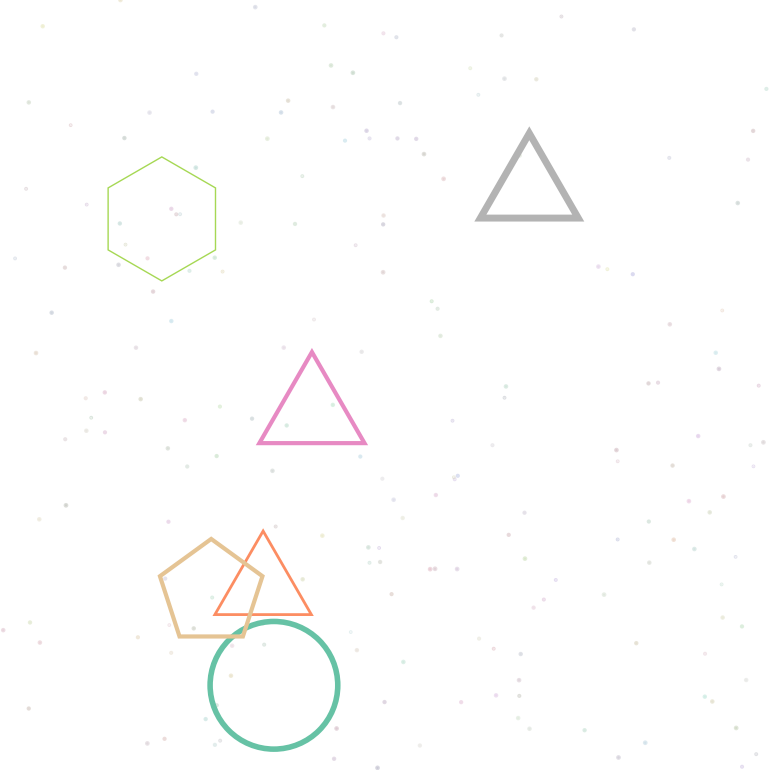[{"shape": "circle", "thickness": 2, "radius": 0.41, "center": [0.356, 0.11]}, {"shape": "triangle", "thickness": 1, "radius": 0.36, "center": [0.342, 0.238]}, {"shape": "triangle", "thickness": 1.5, "radius": 0.39, "center": [0.405, 0.464]}, {"shape": "hexagon", "thickness": 0.5, "radius": 0.4, "center": [0.21, 0.716]}, {"shape": "pentagon", "thickness": 1.5, "radius": 0.35, "center": [0.274, 0.23]}, {"shape": "triangle", "thickness": 2.5, "radius": 0.37, "center": [0.687, 0.753]}]